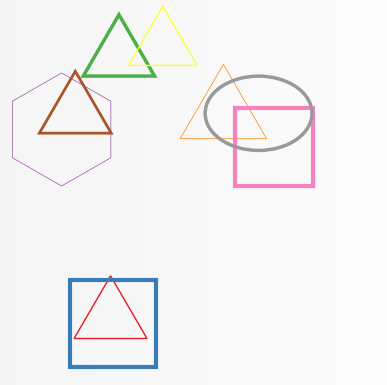[{"shape": "triangle", "thickness": 1, "radius": 0.54, "center": [0.285, 0.175]}, {"shape": "square", "thickness": 3, "radius": 0.56, "center": [0.292, 0.159]}, {"shape": "triangle", "thickness": 2.5, "radius": 0.53, "center": [0.307, 0.856]}, {"shape": "hexagon", "thickness": 0.5, "radius": 0.73, "center": [0.159, 0.664]}, {"shape": "triangle", "thickness": 0.5, "radius": 0.64, "center": [0.577, 0.704]}, {"shape": "triangle", "thickness": 1, "radius": 0.51, "center": [0.42, 0.881]}, {"shape": "triangle", "thickness": 2, "radius": 0.54, "center": [0.194, 0.708]}, {"shape": "square", "thickness": 3, "radius": 0.51, "center": [0.708, 0.618]}, {"shape": "oval", "thickness": 2.5, "radius": 0.69, "center": [0.667, 0.706]}]